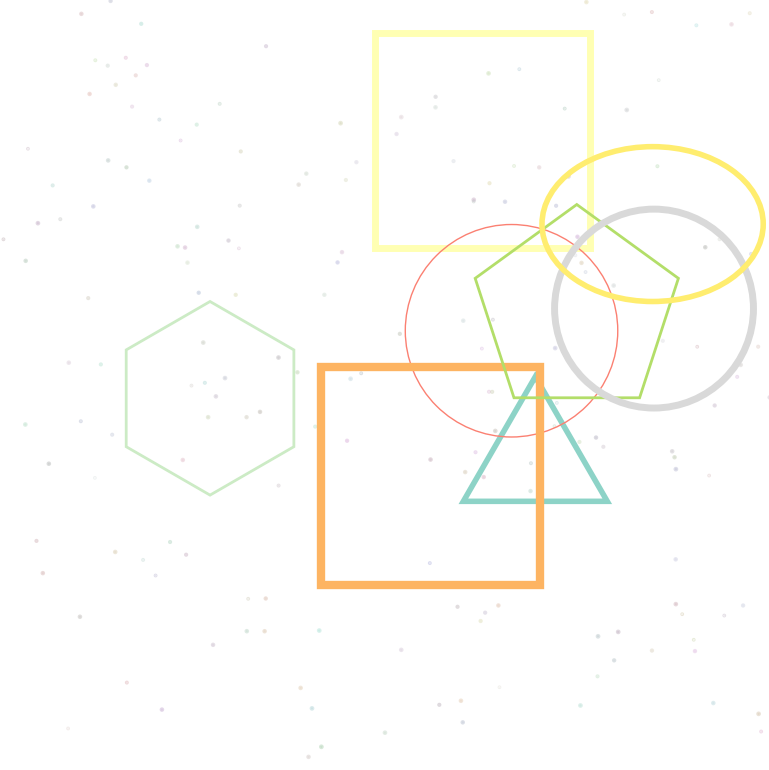[{"shape": "triangle", "thickness": 2, "radius": 0.54, "center": [0.695, 0.403]}, {"shape": "square", "thickness": 2.5, "radius": 0.7, "center": [0.626, 0.818]}, {"shape": "circle", "thickness": 0.5, "radius": 0.69, "center": [0.664, 0.57]}, {"shape": "square", "thickness": 3, "radius": 0.71, "center": [0.559, 0.382]}, {"shape": "pentagon", "thickness": 1, "radius": 0.69, "center": [0.749, 0.596]}, {"shape": "circle", "thickness": 2.5, "radius": 0.65, "center": [0.849, 0.599]}, {"shape": "hexagon", "thickness": 1, "radius": 0.63, "center": [0.273, 0.483]}, {"shape": "oval", "thickness": 2, "radius": 0.72, "center": [0.848, 0.709]}]